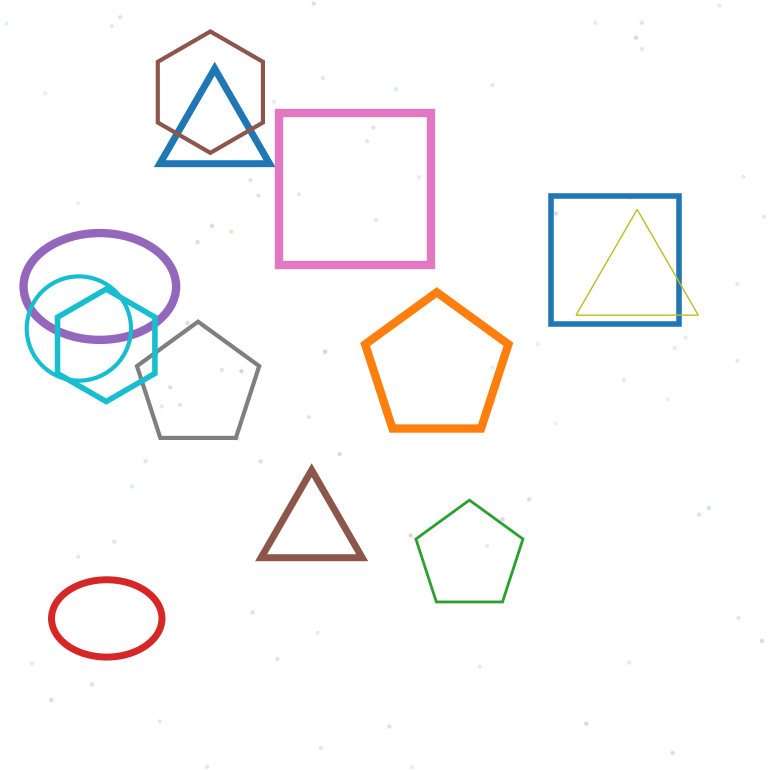[{"shape": "triangle", "thickness": 2.5, "radius": 0.41, "center": [0.279, 0.829]}, {"shape": "square", "thickness": 2, "radius": 0.42, "center": [0.798, 0.662]}, {"shape": "pentagon", "thickness": 3, "radius": 0.49, "center": [0.567, 0.523]}, {"shape": "pentagon", "thickness": 1, "radius": 0.37, "center": [0.61, 0.277]}, {"shape": "oval", "thickness": 2.5, "radius": 0.36, "center": [0.139, 0.197]}, {"shape": "oval", "thickness": 3, "radius": 0.5, "center": [0.13, 0.628]}, {"shape": "hexagon", "thickness": 1.5, "radius": 0.39, "center": [0.273, 0.88]}, {"shape": "triangle", "thickness": 2.5, "radius": 0.38, "center": [0.405, 0.314]}, {"shape": "square", "thickness": 3, "radius": 0.49, "center": [0.461, 0.754]}, {"shape": "pentagon", "thickness": 1.5, "radius": 0.42, "center": [0.257, 0.499]}, {"shape": "triangle", "thickness": 0.5, "radius": 0.46, "center": [0.827, 0.637]}, {"shape": "circle", "thickness": 1.5, "radius": 0.34, "center": [0.102, 0.573]}, {"shape": "hexagon", "thickness": 2, "radius": 0.37, "center": [0.138, 0.552]}]